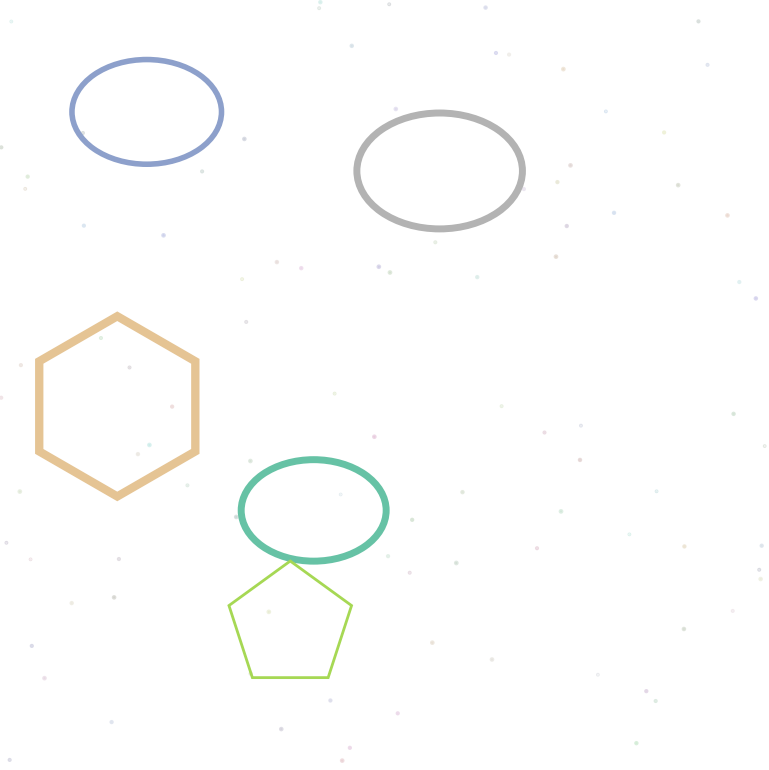[{"shape": "oval", "thickness": 2.5, "radius": 0.47, "center": [0.407, 0.337]}, {"shape": "oval", "thickness": 2, "radius": 0.49, "center": [0.191, 0.855]}, {"shape": "pentagon", "thickness": 1, "radius": 0.42, "center": [0.377, 0.188]}, {"shape": "hexagon", "thickness": 3, "radius": 0.59, "center": [0.152, 0.472]}, {"shape": "oval", "thickness": 2.5, "radius": 0.54, "center": [0.571, 0.778]}]